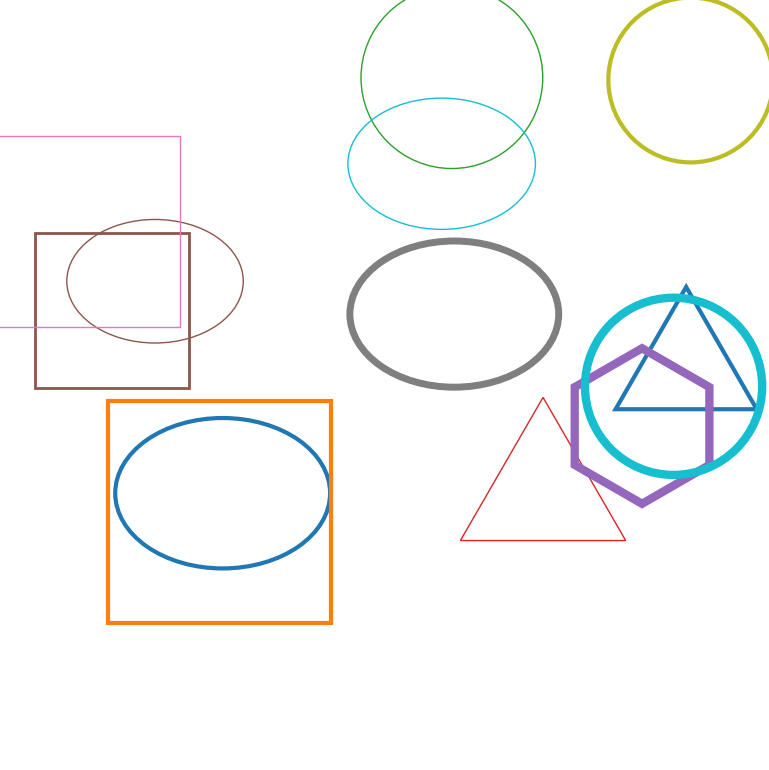[{"shape": "triangle", "thickness": 1.5, "radius": 0.53, "center": [0.891, 0.521]}, {"shape": "oval", "thickness": 1.5, "radius": 0.7, "center": [0.289, 0.359]}, {"shape": "square", "thickness": 1.5, "radius": 0.72, "center": [0.285, 0.335]}, {"shape": "circle", "thickness": 0.5, "radius": 0.59, "center": [0.587, 0.899]}, {"shape": "triangle", "thickness": 0.5, "radius": 0.62, "center": [0.705, 0.36]}, {"shape": "hexagon", "thickness": 3, "radius": 0.5, "center": [0.834, 0.447]}, {"shape": "square", "thickness": 1, "radius": 0.5, "center": [0.145, 0.597]}, {"shape": "oval", "thickness": 0.5, "radius": 0.57, "center": [0.201, 0.635]}, {"shape": "square", "thickness": 0.5, "radius": 0.62, "center": [0.109, 0.699]}, {"shape": "oval", "thickness": 2.5, "radius": 0.68, "center": [0.59, 0.592]}, {"shape": "circle", "thickness": 1.5, "radius": 0.54, "center": [0.897, 0.896]}, {"shape": "circle", "thickness": 3, "radius": 0.58, "center": [0.875, 0.498]}, {"shape": "oval", "thickness": 0.5, "radius": 0.61, "center": [0.574, 0.787]}]